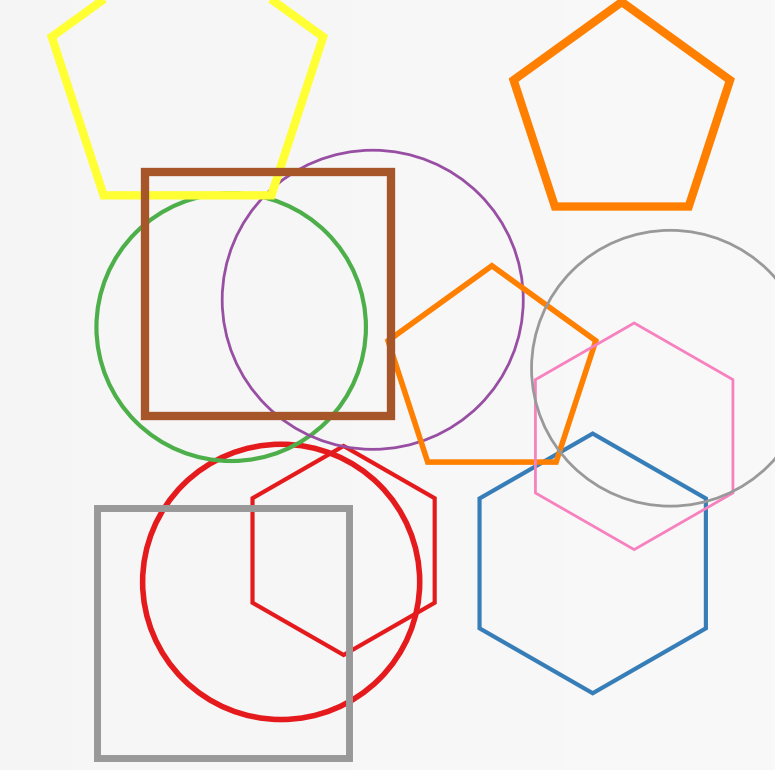[{"shape": "hexagon", "thickness": 1.5, "radius": 0.68, "center": [0.443, 0.285]}, {"shape": "circle", "thickness": 2, "radius": 0.89, "center": [0.363, 0.244]}, {"shape": "hexagon", "thickness": 1.5, "radius": 0.84, "center": [0.765, 0.268]}, {"shape": "circle", "thickness": 1.5, "radius": 0.87, "center": [0.298, 0.575]}, {"shape": "circle", "thickness": 1, "radius": 0.97, "center": [0.481, 0.611]}, {"shape": "pentagon", "thickness": 2, "radius": 0.7, "center": [0.635, 0.514]}, {"shape": "pentagon", "thickness": 3, "radius": 0.73, "center": [0.802, 0.851]}, {"shape": "pentagon", "thickness": 3, "radius": 0.92, "center": [0.242, 0.895]}, {"shape": "square", "thickness": 3, "radius": 0.79, "center": [0.345, 0.618]}, {"shape": "hexagon", "thickness": 1, "radius": 0.74, "center": [0.818, 0.433]}, {"shape": "circle", "thickness": 1, "radius": 0.9, "center": [0.865, 0.522]}, {"shape": "square", "thickness": 2.5, "radius": 0.81, "center": [0.288, 0.178]}]